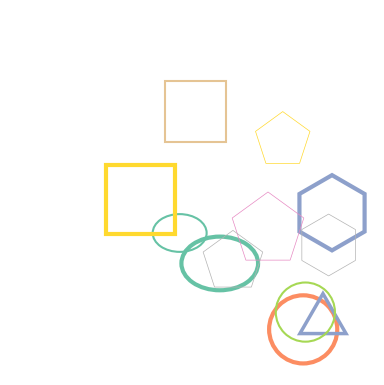[{"shape": "oval", "thickness": 1.5, "radius": 0.35, "center": [0.467, 0.395]}, {"shape": "oval", "thickness": 3, "radius": 0.5, "center": [0.571, 0.316]}, {"shape": "circle", "thickness": 3, "radius": 0.44, "center": [0.787, 0.144]}, {"shape": "triangle", "thickness": 2.5, "radius": 0.35, "center": [0.839, 0.168]}, {"shape": "hexagon", "thickness": 3, "radius": 0.49, "center": [0.862, 0.447]}, {"shape": "pentagon", "thickness": 0.5, "radius": 0.49, "center": [0.696, 0.403]}, {"shape": "circle", "thickness": 1.5, "radius": 0.38, "center": [0.793, 0.189]}, {"shape": "square", "thickness": 3, "radius": 0.45, "center": [0.365, 0.482]}, {"shape": "pentagon", "thickness": 0.5, "radius": 0.37, "center": [0.734, 0.636]}, {"shape": "square", "thickness": 1.5, "radius": 0.4, "center": [0.508, 0.711]}, {"shape": "pentagon", "thickness": 0.5, "radius": 0.41, "center": [0.605, 0.32]}, {"shape": "hexagon", "thickness": 0.5, "radius": 0.4, "center": [0.854, 0.364]}]